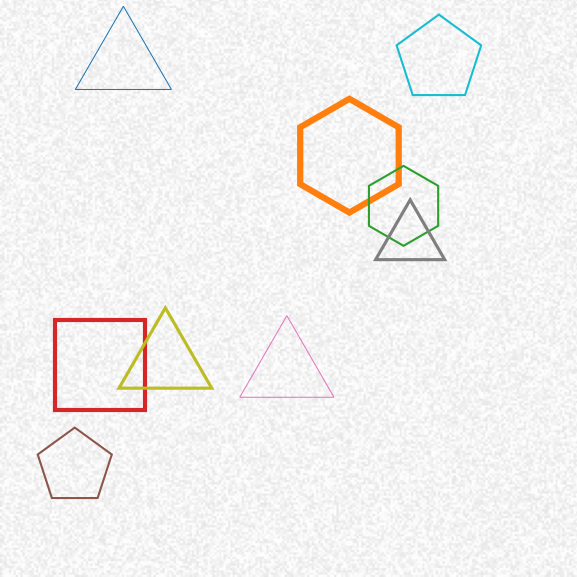[{"shape": "triangle", "thickness": 0.5, "radius": 0.48, "center": [0.214, 0.892]}, {"shape": "hexagon", "thickness": 3, "radius": 0.49, "center": [0.605, 0.73]}, {"shape": "hexagon", "thickness": 1, "radius": 0.35, "center": [0.699, 0.643]}, {"shape": "square", "thickness": 2, "radius": 0.39, "center": [0.173, 0.367]}, {"shape": "pentagon", "thickness": 1, "radius": 0.34, "center": [0.129, 0.191]}, {"shape": "triangle", "thickness": 0.5, "radius": 0.47, "center": [0.497, 0.358]}, {"shape": "triangle", "thickness": 1.5, "radius": 0.35, "center": [0.71, 0.584]}, {"shape": "triangle", "thickness": 1.5, "radius": 0.46, "center": [0.286, 0.373]}, {"shape": "pentagon", "thickness": 1, "radius": 0.39, "center": [0.76, 0.897]}]